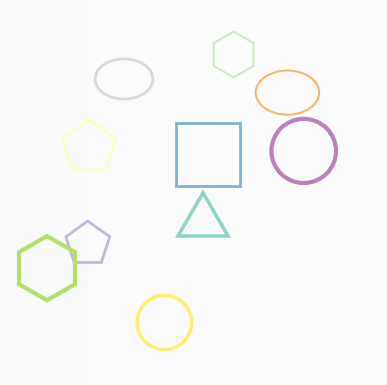[{"shape": "triangle", "thickness": 2.5, "radius": 0.37, "center": [0.524, 0.424]}, {"shape": "pentagon", "thickness": 1.5, "radius": 0.36, "center": [0.23, 0.618]}, {"shape": "pentagon", "thickness": 2, "radius": 0.3, "center": [0.227, 0.366]}, {"shape": "square", "thickness": 2, "radius": 0.41, "center": [0.537, 0.599]}, {"shape": "oval", "thickness": 1.5, "radius": 0.41, "center": [0.742, 0.759]}, {"shape": "hexagon", "thickness": 3, "radius": 0.42, "center": [0.121, 0.303]}, {"shape": "oval", "thickness": 2, "radius": 0.37, "center": [0.32, 0.795]}, {"shape": "circle", "thickness": 3, "radius": 0.42, "center": [0.784, 0.608]}, {"shape": "hexagon", "thickness": 1.5, "radius": 0.3, "center": [0.603, 0.859]}, {"shape": "circle", "thickness": 2.5, "radius": 0.35, "center": [0.424, 0.163]}]